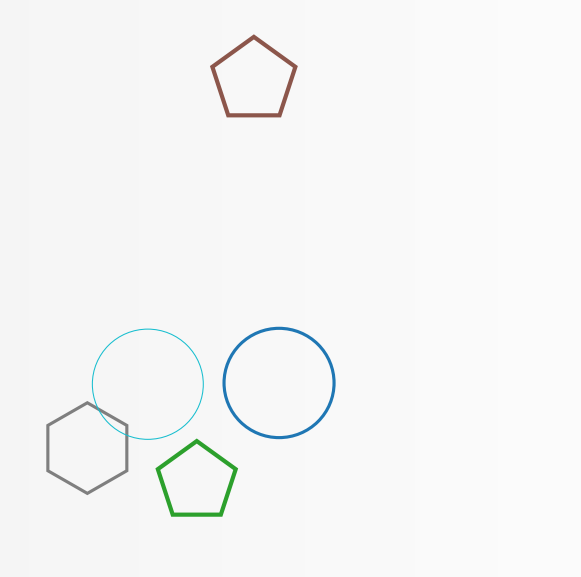[{"shape": "circle", "thickness": 1.5, "radius": 0.47, "center": [0.48, 0.336]}, {"shape": "pentagon", "thickness": 2, "radius": 0.35, "center": [0.339, 0.165]}, {"shape": "pentagon", "thickness": 2, "radius": 0.38, "center": [0.437, 0.86]}, {"shape": "hexagon", "thickness": 1.5, "radius": 0.39, "center": [0.15, 0.223]}, {"shape": "circle", "thickness": 0.5, "radius": 0.48, "center": [0.254, 0.334]}]